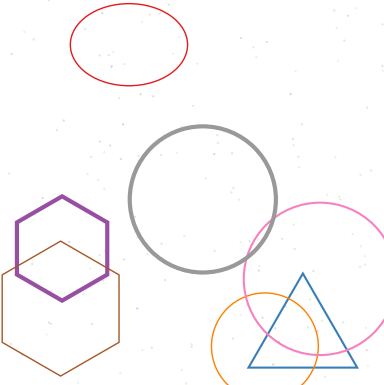[{"shape": "oval", "thickness": 1, "radius": 0.76, "center": [0.335, 0.884]}, {"shape": "triangle", "thickness": 1.5, "radius": 0.81, "center": [0.787, 0.127]}, {"shape": "hexagon", "thickness": 3, "radius": 0.68, "center": [0.161, 0.355]}, {"shape": "circle", "thickness": 1, "radius": 0.69, "center": [0.688, 0.1]}, {"shape": "hexagon", "thickness": 1, "radius": 0.88, "center": [0.157, 0.198]}, {"shape": "circle", "thickness": 1.5, "radius": 0.99, "center": [0.831, 0.276]}, {"shape": "circle", "thickness": 3, "radius": 0.95, "center": [0.527, 0.482]}]